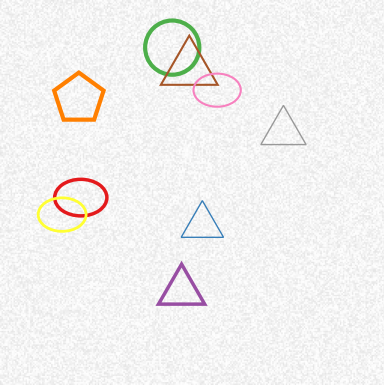[{"shape": "oval", "thickness": 2.5, "radius": 0.34, "center": [0.21, 0.487]}, {"shape": "triangle", "thickness": 1, "radius": 0.32, "center": [0.526, 0.415]}, {"shape": "circle", "thickness": 3, "radius": 0.35, "center": [0.447, 0.876]}, {"shape": "triangle", "thickness": 2.5, "radius": 0.35, "center": [0.472, 0.245]}, {"shape": "pentagon", "thickness": 3, "radius": 0.34, "center": [0.205, 0.744]}, {"shape": "oval", "thickness": 2, "radius": 0.31, "center": [0.161, 0.443]}, {"shape": "triangle", "thickness": 1.5, "radius": 0.43, "center": [0.492, 0.822]}, {"shape": "oval", "thickness": 1.5, "radius": 0.31, "center": [0.564, 0.766]}, {"shape": "triangle", "thickness": 1, "radius": 0.34, "center": [0.736, 0.658]}]